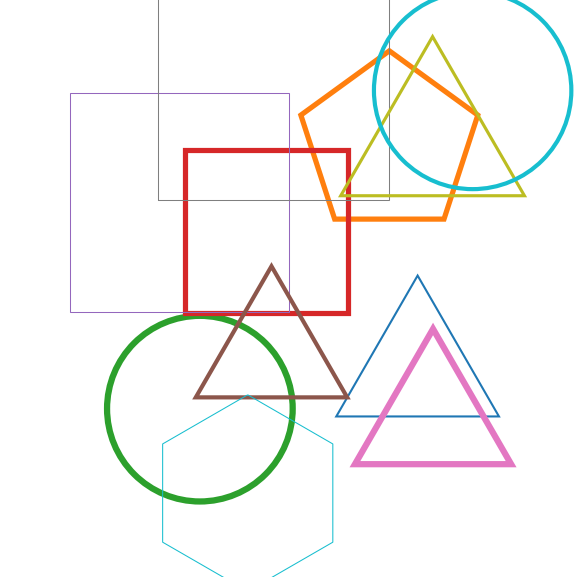[{"shape": "triangle", "thickness": 1, "radius": 0.81, "center": [0.723, 0.359]}, {"shape": "pentagon", "thickness": 2.5, "radius": 0.81, "center": [0.674, 0.75]}, {"shape": "circle", "thickness": 3, "radius": 0.8, "center": [0.346, 0.292]}, {"shape": "square", "thickness": 2.5, "radius": 0.71, "center": [0.461, 0.598]}, {"shape": "square", "thickness": 0.5, "radius": 0.95, "center": [0.31, 0.649]}, {"shape": "triangle", "thickness": 2, "radius": 0.76, "center": [0.47, 0.387]}, {"shape": "triangle", "thickness": 3, "radius": 0.78, "center": [0.75, 0.273]}, {"shape": "square", "thickness": 0.5, "radius": 1.0, "center": [0.474, 0.853]}, {"shape": "triangle", "thickness": 1.5, "radius": 0.92, "center": [0.749, 0.752]}, {"shape": "hexagon", "thickness": 0.5, "radius": 0.85, "center": [0.429, 0.145]}, {"shape": "circle", "thickness": 2, "radius": 0.85, "center": [0.818, 0.843]}]